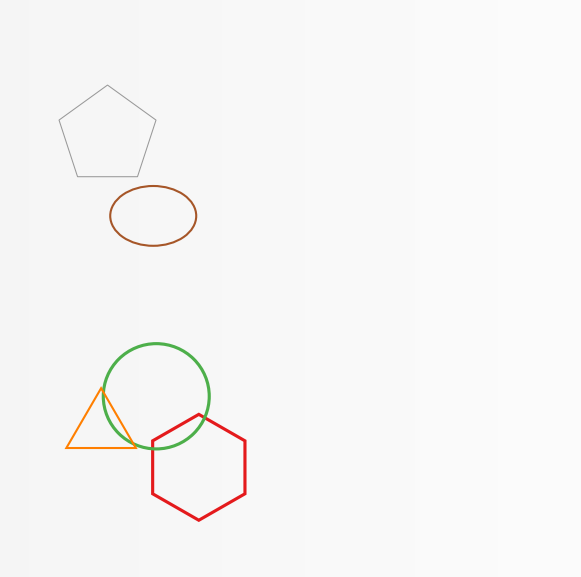[{"shape": "hexagon", "thickness": 1.5, "radius": 0.46, "center": [0.342, 0.19]}, {"shape": "circle", "thickness": 1.5, "radius": 0.46, "center": [0.269, 0.313]}, {"shape": "triangle", "thickness": 1, "radius": 0.35, "center": [0.174, 0.258]}, {"shape": "oval", "thickness": 1, "radius": 0.37, "center": [0.264, 0.625]}, {"shape": "pentagon", "thickness": 0.5, "radius": 0.44, "center": [0.185, 0.764]}]